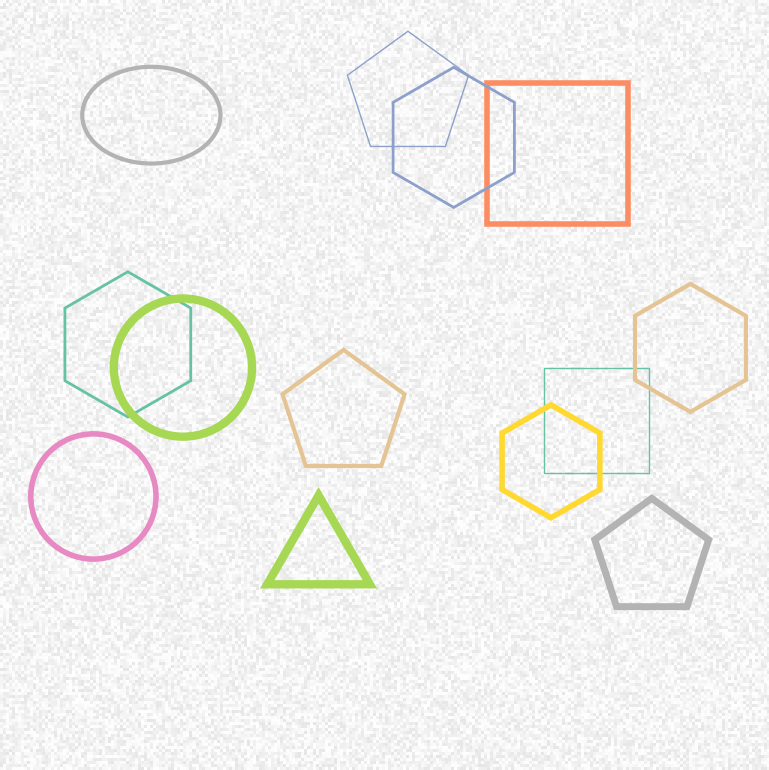[{"shape": "square", "thickness": 0.5, "radius": 0.34, "center": [0.775, 0.454]}, {"shape": "hexagon", "thickness": 1, "radius": 0.47, "center": [0.166, 0.553]}, {"shape": "square", "thickness": 2, "radius": 0.46, "center": [0.724, 0.8]}, {"shape": "pentagon", "thickness": 0.5, "radius": 0.41, "center": [0.53, 0.877]}, {"shape": "hexagon", "thickness": 1, "radius": 0.45, "center": [0.589, 0.822]}, {"shape": "circle", "thickness": 2, "radius": 0.41, "center": [0.121, 0.355]}, {"shape": "circle", "thickness": 3, "radius": 0.45, "center": [0.238, 0.523]}, {"shape": "triangle", "thickness": 3, "radius": 0.39, "center": [0.414, 0.28]}, {"shape": "hexagon", "thickness": 2, "radius": 0.37, "center": [0.716, 0.401]}, {"shape": "hexagon", "thickness": 1.5, "radius": 0.42, "center": [0.897, 0.548]}, {"shape": "pentagon", "thickness": 1.5, "radius": 0.42, "center": [0.446, 0.462]}, {"shape": "oval", "thickness": 1.5, "radius": 0.45, "center": [0.197, 0.85]}, {"shape": "pentagon", "thickness": 2.5, "radius": 0.39, "center": [0.846, 0.275]}]